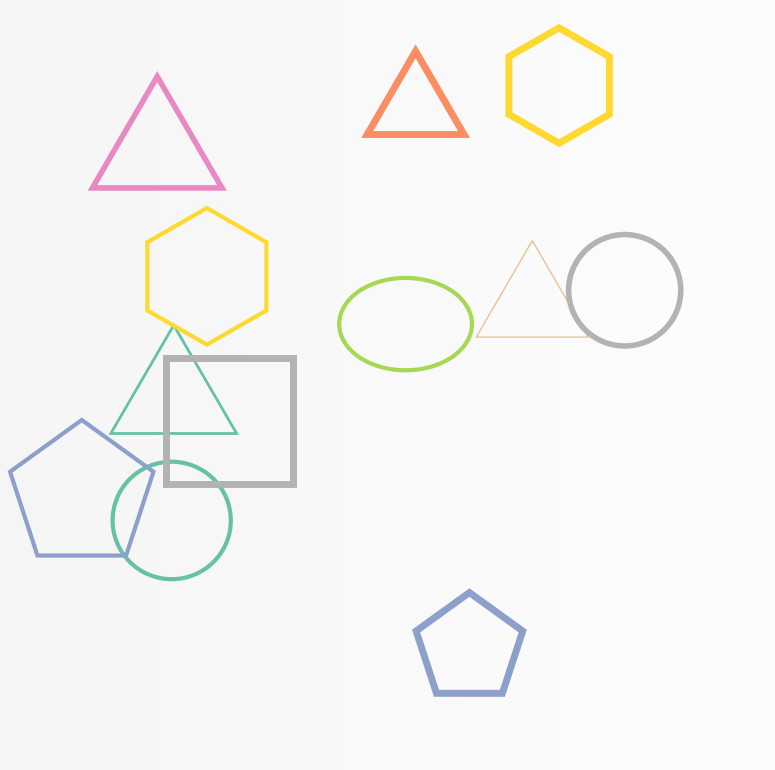[{"shape": "circle", "thickness": 1.5, "radius": 0.38, "center": [0.222, 0.324]}, {"shape": "triangle", "thickness": 1, "radius": 0.47, "center": [0.224, 0.484]}, {"shape": "triangle", "thickness": 2.5, "radius": 0.36, "center": [0.536, 0.861]}, {"shape": "pentagon", "thickness": 1.5, "radius": 0.49, "center": [0.106, 0.357]}, {"shape": "pentagon", "thickness": 2.5, "radius": 0.36, "center": [0.606, 0.158]}, {"shape": "triangle", "thickness": 2, "radius": 0.48, "center": [0.203, 0.804]}, {"shape": "oval", "thickness": 1.5, "radius": 0.43, "center": [0.523, 0.579]}, {"shape": "hexagon", "thickness": 2.5, "radius": 0.37, "center": [0.721, 0.889]}, {"shape": "hexagon", "thickness": 1.5, "radius": 0.44, "center": [0.267, 0.641]}, {"shape": "triangle", "thickness": 0.5, "radius": 0.42, "center": [0.687, 0.604]}, {"shape": "circle", "thickness": 2, "radius": 0.36, "center": [0.806, 0.623]}, {"shape": "square", "thickness": 2.5, "radius": 0.41, "center": [0.296, 0.454]}]